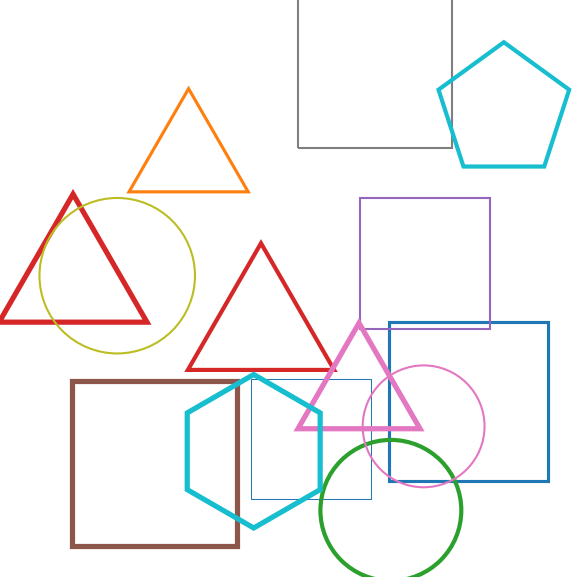[{"shape": "square", "thickness": 0.5, "radius": 0.52, "center": [0.539, 0.239]}, {"shape": "square", "thickness": 1.5, "radius": 0.69, "center": [0.812, 0.303]}, {"shape": "triangle", "thickness": 1.5, "radius": 0.6, "center": [0.327, 0.727]}, {"shape": "circle", "thickness": 2, "radius": 0.61, "center": [0.677, 0.115]}, {"shape": "triangle", "thickness": 2.5, "radius": 0.74, "center": [0.126, 0.515]}, {"shape": "triangle", "thickness": 2, "radius": 0.73, "center": [0.452, 0.432]}, {"shape": "square", "thickness": 1, "radius": 0.57, "center": [0.736, 0.543]}, {"shape": "square", "thickness": 2.5, "radius": 0.71, "center": [0.267, 0.197]}, {"shape": "triangle", "thickness": 2.5, "radius": 0.61, "center": [0.622, 0.318]}, {"shape": "circle", "thickness": 1, "radius": 0.53, "center": [0.734, 0.261]}, {"shape": "square", "thickness": 1, "radius": 0.67, "center": [0.65, 0.877]}, {"shape": "circle", "thickness": 1, "radius": 0.67, "center": [0.203, 0.522]}, {"shape": "hexagon", "thickness": 2.5, "radius": 0.66, "center": [0.439, 0.218]}, {"shape": "pentagon", "thickness": 2, "radius": 0.59, "center": [0.872, 0.807]}]